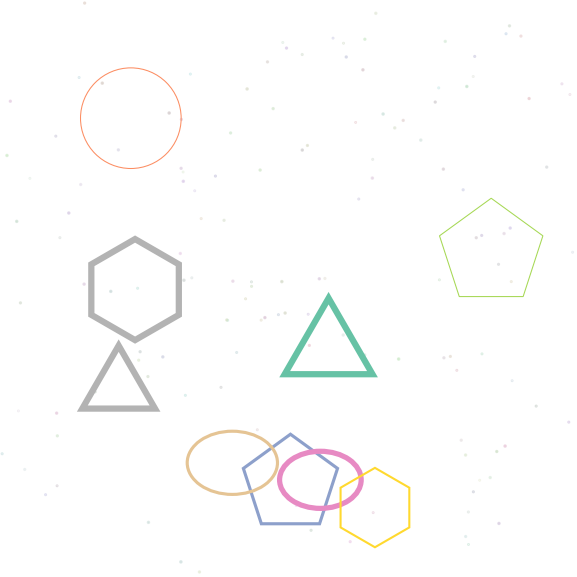[{"shape": "triangle", "thickness": 3, "radius": 0.44, "center": [0.569, 0.395]}, {"shape": "circle", "thickness": 0.5, "radius": 0.44, "center": [0.227, 0.794]}, {"shape": "pentagon", "thickness": 1.5, "radius": 0.43, "center": [0.503, 0.162]}, {"shape": "oval", "thickness": 2.5, "radius": 0.35, "center": [0.555, 0.168]}, {"shape": "pentagon", "thickness": 0.5, "radius": 0.47, "center": [0.851, 0.562]}, {"shape": "hexagon", "thickness": 1, "radius": 0.34, "center": [0.649, 0.12]}, {"shape": "oval", "thickness": 1.5, "radius": 0.39, "center": [0.402, 0.198]}, {"shape": "triangle", "thickness": 3, "radius": 0.36, "center": [0.205, 0.328]}, {"shape": "hexagon", "thickness": 3, "radius": 0.44, "center": [0.234, 0.498]}]